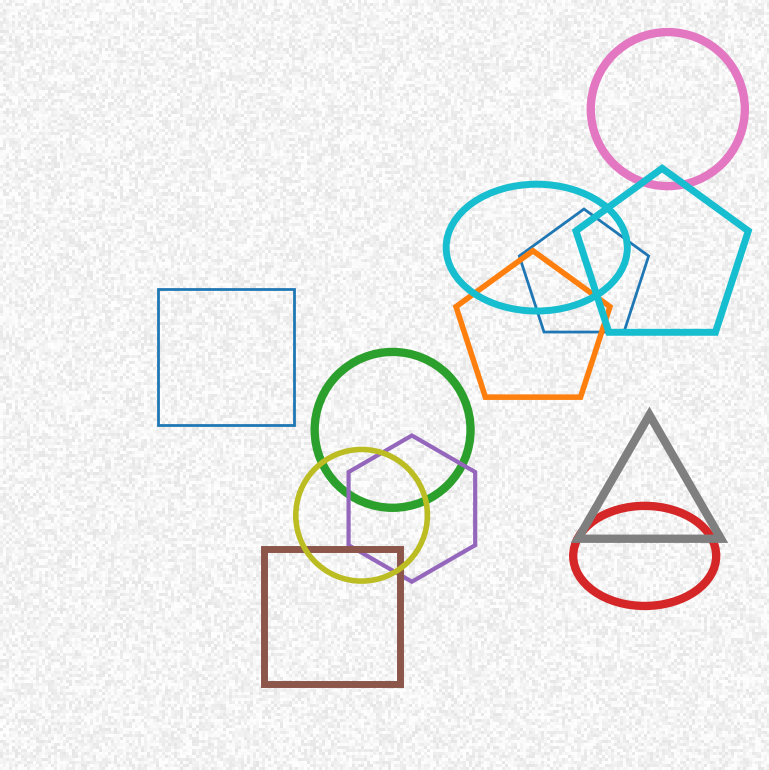[{"shape": "square", "thickness": 1, "radius": 0.44, "center": [0.294, 0.536]}, {"shape": "pentagon", "thickness": 1, "radius": 0.44, "center": [0.758, 0.64]}, {"shape": "pentagon", "thickness": 2, "radius": 0.53, "center": [0.692, 0.569]}, {"shape": "circle", "thickness": 3, "radius": 0.51, "center": [0.51, 0.442]}, {"shape": "oval", "thickness": 3, "radius": 0.46, "center": [0.837, 0.278]}, {"shape": "hexagon", "thickness": 1.5, "radius": 0.47, "center": [0.535, 0.339]}, {"shape": "square", "thickness": 2.5, "radius": 0.44, "center": [0.431, 0.199]}, {"shape": "circle", "thickness": 3, "radius": 0.5, "center": [0.867, 0.858]}, {"shape": "triangle", "thickness": 3, "radius": 0.54, "center": [0.843, 0.354]}, {"shape": "circle", "thickness": 2, "radius": 0.43, "center": [0.47, 0.331]}, {"shape": "pentagon", "thickness": 2.5, "radius": 0.59, "center": [0.86, 0.664]}, {"shape": "oval", "thickness": 2.5, "radius": 0.59, "center": [0.697, 0.678]}]